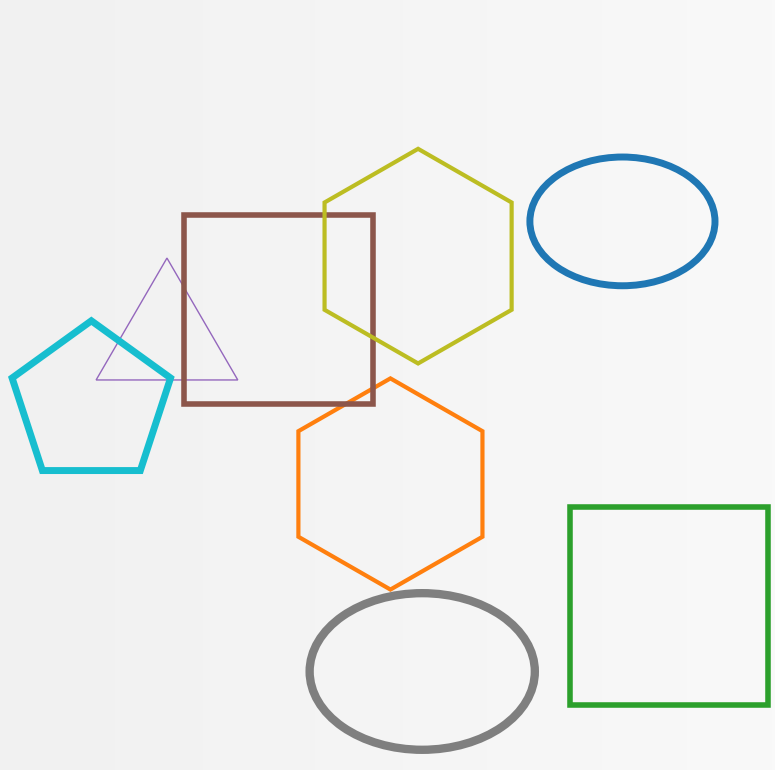[{"shape": "oval", "thickness": 2.5, "radius": 0.6, "center": [0.803, 0.712]}, {"shape": "hexagon", "thickness": 1.5, "radius": 0.69, "center": [0.504, 0.371]}, {"shape": "square", "thickness": 2, "radius": 0.64, "center": [0.863, 0.213]}, {"shape": "triangle", "thickness": 0.5, "radius": 0.53, "center": [0.215, 0.559]}, {"shape": "square", "thickness": 2, "radius": 0.61, "center": [0.36, 0.598]}, {"shape": "oval", "thickness": 3, "radius": 0.73, "center": [0.545, 0.128]}, {"shape": "hexagon", "thickness": 1.5, "radius": 0.7, "center": [0.539, 0.667]}, {"shape": "pentagon", "thickness": 2.5, "radius": 0.54, "center": [0.118, 0.476]}]